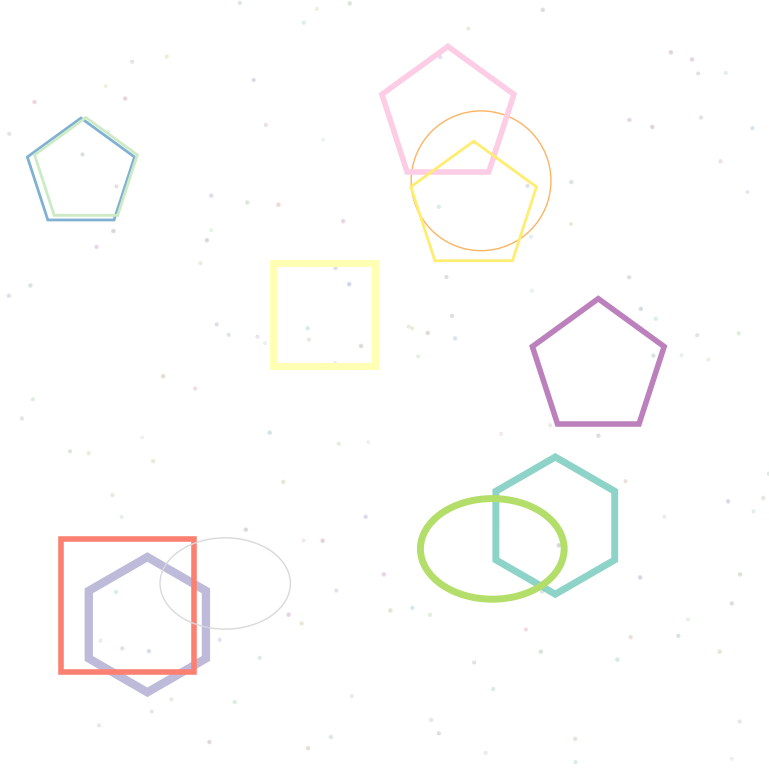[{"shape": "hexagon", "thickness": 2.5, "radius": 0.45, "center": [0.721, 0.317]}, {"shape": "square", "thickness": 2.5, "radius": 0.33, "center": [0.421, 0.592]}, {"shape": "hexagon", "thickness": 3, "radius": 0.44, "center": [0.191, 0.189]}, {"shape": "square", "thickness": 2, "radius": 0.43, "center": [0.165, 0.214]}, {"shape": "pentagon", "thickness": 1, "radius": 0.37, "center": [0.105, 0.774]}, {"shape": "circle", "thickness": 0.5, "radius": 0.45, "center": [0.625, 0.765]}, {"shape": "oval", "thickness": 2.5, "radius": 0.47, "center": [0.639, 0.287]}, {"shape": "pentagon", "thickness": 2, "radius": 0.45, "center": [0.582, 0.85]}, {"shape": "oval", "thickness": 0.5, "radius": 0.42, "center": [0.292, 0.242]}, {"shape": "pentagon", "thickness": 2, "radius": 0.45, "center": [0.777, 0.522]}, {"shape": "pentagon", "thickness": 1, "radius": 0.35, "center": [0.112, 0.777]}, {"shape": "pentagon", "thickness": 1, "radius": 0.43, "center": [0.615, 0.731]}]